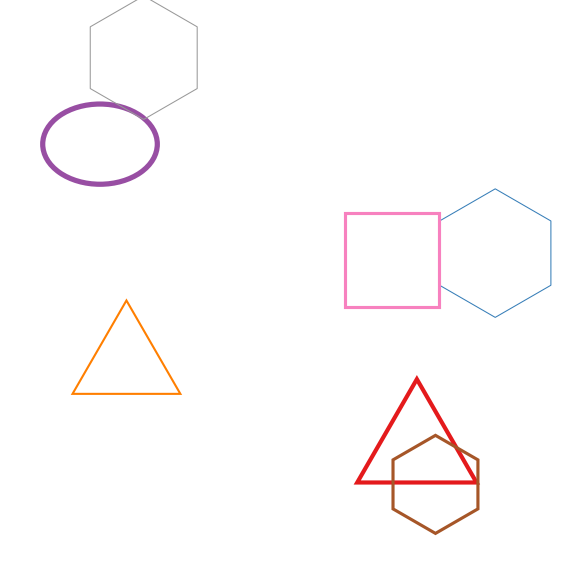[{"shape": "triangle", "thickness": 2, "radius": 0.6, "center": [0.722, 0.223]}, {"shape": "hexagon", "thickness": 0.5, "radius": 0.56, "center": [0.858, 0.561]}, {"shape": "oval", "thickness": 2.5, "radius": 0.5, "center": [0.173, 0.75]}, {"shape": "triangle", "thickness": 1, "radius": 0.54, "center": [0.219, 0.371]}, {"shape": "hexagon", "thickness": 1.5, "radius": 0.42, "center": [0.754, 0.16]}, {"shape": "square", "thickness": 1.5, "radius": 0.41, "center": [0.678, 0.549]}, {"shape": "hexagon", "thickness": 0.5, "radius": 0.53, "center": [0.249, 0.899]}]